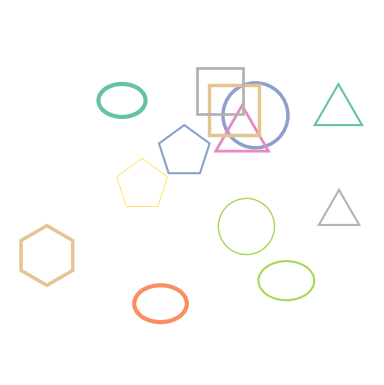[{"shape": "triangle", "thickness": 1.5, "radius": 0.35, "center": [0.879, 0.711]}, {"shape": "oval", "thickness": 3, "radius": 0.31, "center": [0.317, 0.739]}, {"shape": "oval", "thickness": 3, "radius": 0.34, "center": [0.417, 0.211]}, {"shape": "circle", "thickness": 2.5, "radius": 0.42, "center": [0.664, 0.7]}, {"shape": "pentagon", "thickness": 1.5, "radius": 0.35, "center": [0.479, 0.606]}, {"shape": "triangle", "thickness": 2, "radius": 0.4, "center": [0.629, 0.647]}, {"shape": "circle", "thickness": 1, "radius": 0.36, "center": [0.64, 0.412]}, {"shape": "oval", "thickness": 1.5, "radius": 0.36, "center": [0.744, 0.271]}, {"shape": "pentagon", "thickness": 0.5, "radius": 0.35, "center": [0.369, 0.52]}, {"shape": "hexagon", "thickness": 2.5, "radius": 0.39, "center": [0.122, 0.336]}, {"shape": "square", "thickness": 2.5, "radius": 0.33, "center": [0.607, 0.714]}, {"shape": "triangle", "thickness": 1.5, "radius": 0.3, "center": [0.881, 0.446]}, {"shape": "square", "thickness": 2, "radius": 0.3, "center": [0.571, 0.764]}]